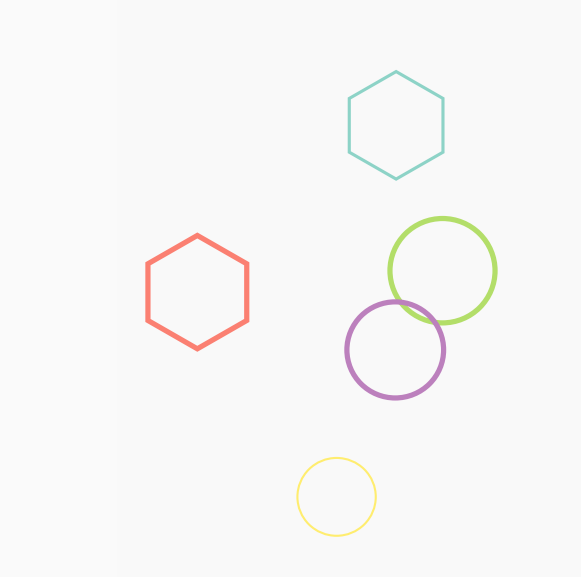[{"shape": "hexagon", "thickness": 1.5, "radius": 0.47, "center": [0.682, 0.782]}, {"shape": "hexagon", "thickness": 2.5, "radius": 0.49, "center": [0.34, 0.493]}, {"shape": "circle", "thickness": 2.5, "radius": 0.45, "center": [0.761, 0.53]}, {"shape": "circle", "thickness": 2.5, "radius": 0.42, "center": [0.68, 0.393]}, {"shape": "circle", "thickness": 1, "radius": 0.34, "center": [0.579, 0.139]}]